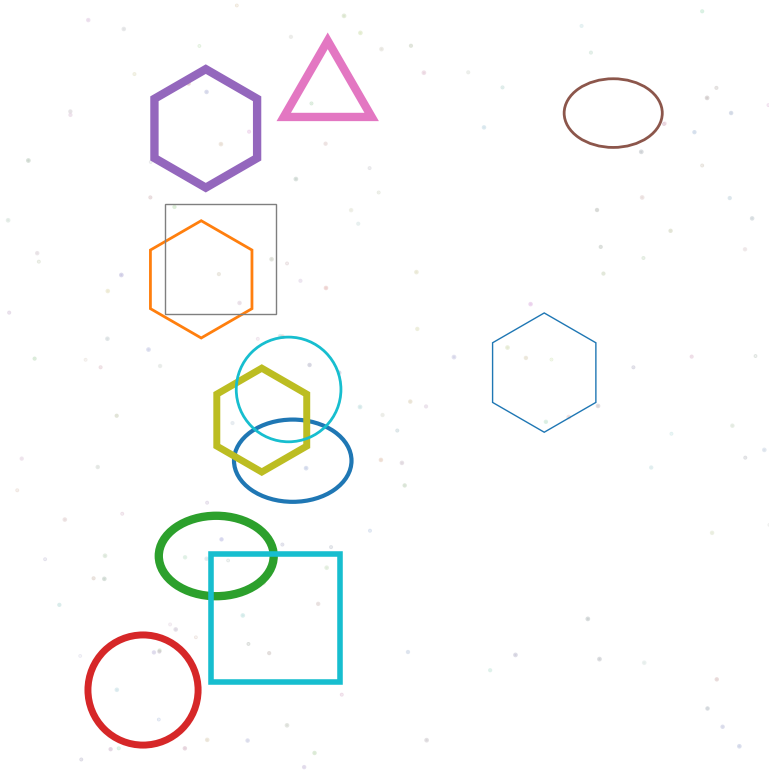[{"shape": "hexagon", "thickness": 0.5, "radius": 0.39, "center": [0.707, 0.516]}, {"shape": "oval", "thickness": 1.5, "radius": 0.38, "center": [0.38, 0.402]}, {"shape": "hexagon", "thickness": 1, "radius": 0.38, "center": [0.261, 0.637]}, {"shape": "oval", "thickness": 3, "radius": 0.37, "center": [0.281, 0.278]}, {"shape": "circle", "thickness": 2.5, "radius": 0.36, "center": [0.186, 0.104]}, {"shape": "hexagon", "thickness": 3, "radius": 0.38, "center": [0.267, 0.833]}, {"shape": "oval", "thickness": 1, "radius": 0.32, "center": [0.796, 0.853]}, {"shape": "triangle", "thickness": 3, "radius": 0.33, "center": [0.426, 0.881]}, {"shape": "square", "thickness": 0.5, "radius": 0.36, "center": [0.286, 0.664]}, {"shape": "hexagon", "thickness": 2.5, "radius": 0.34, "center": [0.34, 0.454]}, {"shape": "circle", "thickness": 1, "radius": 0.34, "center": [0.375, 0.494]}, {"shape": "square", "thickness": 2, "radius": 0.42, "center": [0.358, 0.197]}]